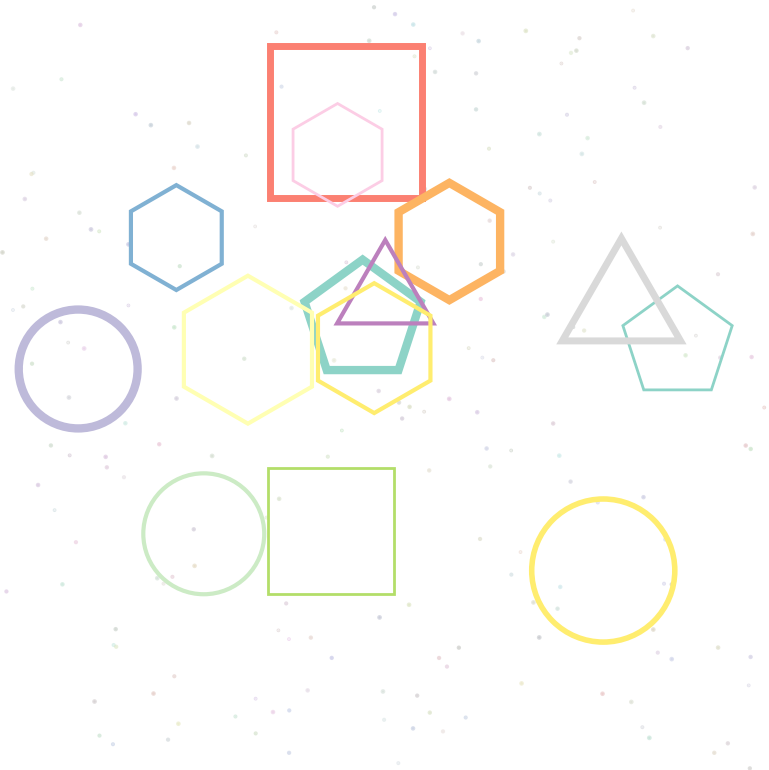[{"shape": "pentagon", "thickness": 1, "radius": 0.37, "center": [0.88, 0.554]}, {"shape": "pentagon", "thickness": 3, "radius": 0.4, "center": [0.471, 0.584]}, {"shape": "hexagon", "thickness": 1.5, "radius": 0.48, "center": [0.322, 0.546]}, {"shape": "circle", "thickness": 3, "radius": 0.39, "center": [0.102, 0.521]}, {"shape": "square", "thickness": 2.5, "radius": 0.49, "center": [0.45, 0.842]}, {"shape": "hexagon", "thickness": 1.5, "radius": 0.34, "center": [0.229, 0.691]}, {"shape": "hexagon", "thickness": 3, "radius": 0.38, "center": [0.584, 0.686]}, {"shape": "square", "thickness": 1, "radius": 0.41, "center": [0.43, 0.31]}, {"shape": "hexagon", "thickness": 1, "radius": 0.33, "center": [0.438, 0.799]}, {"shape": "triangle", "thickness": 2.5, "radius": 0.44, "center": [0.807, 0.602]}, {"shape": "triangle", "thickness": 1.5, "radius": 0.36, "center": [0.5, 0.616]}, {"shape": "circle", "thickness": 1.5, "radius": 0.39, "center": [0.265, 0.307]}, {"shape": "circle", "thickness": 2, "radius": 0.46, "center": [0.783, 0.259]}, {"shape": "hexagon", "thickness": 1.5, "radius": 0.42, "center": [0.486, 0.548]}]